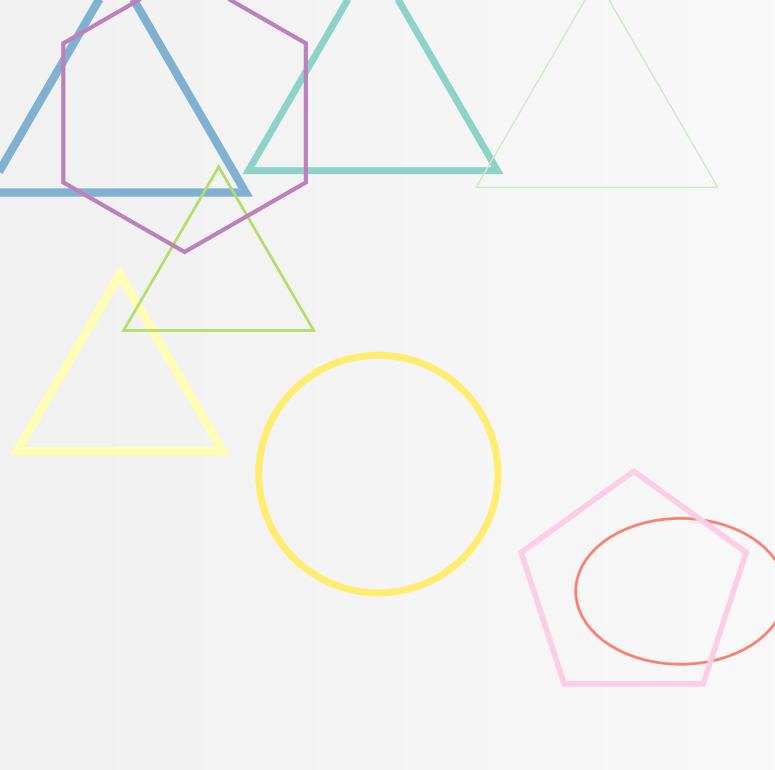[{"shape": "triangle", "thickness": 2.5, "radius": 0.93, "center": [0.481, 0.871]}, {"shape": "triangle", "thickness": 3, "radius": 0.77, "center": [0.155, 0.491]}, {"shape": "oval", "thickness": 1, "radius": 0.68, "center": [0.878, 0.232]}, {"shape": "triangle", "thickness": 3, "radius": 0.96, "center": [0.15, 0.846]}, {"shape": "triangle", "thickness": 1, "radius": 0.71, "center": [0.282, 0.642]}, {"shape": "pentagon", "thickness": 2, "radius": 0.76, "center": [0.818, 0.235]}, {"shape": "hexagon", "thickness": 1.5, "radius": 0.9, "center": [0.238, 0.853]}, {"shape": "triangle", "thickness": 0.5, "radius": 0.9, "center": [0.77, 0.847]}, {"shape": "circle", "thickness": 2.5, "radius": 0.77, "center": [0.488, 0.384]}]